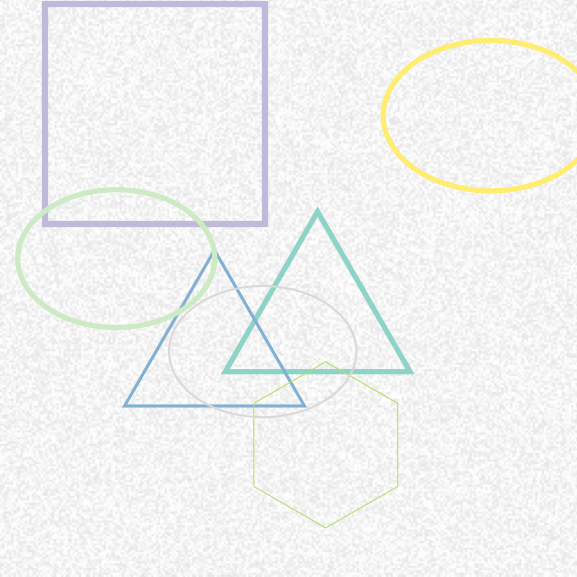[{"shape": "triangle", "thickness": 2.5, "radius": 0.92, "center": [0.55, 0.448]}, {"shape": "square", "thickness": 3, "radius": 0.95, "center": [0.268, 0.802]}, {"shape": "triangle", "thickness": 1.5, "radius": 0.9, "center": [0.371, 0.386]}, {"shape": "hexagon", "thickness": 0.5, "radius": 0.72, "center": [0.564, 0.229]}, {"shape": "oval", "thickness": 1, "radius": 0.81, "center": [0.455, 0.39]}, {"shape": "oval", "thickness": 2.5, "radius": 0.85, "center": [0.201, 0.551]}, {"shape": "oval", "thickness": 2.5, "radius": 0.93, "center": [0.85, 0.799]}]